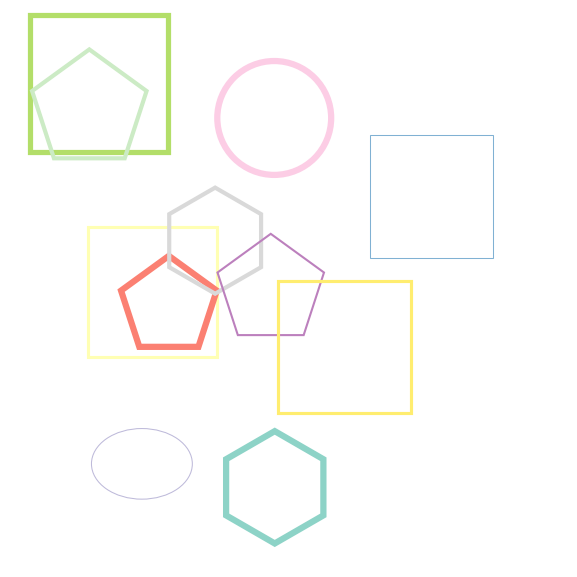[{"shape": "hexagon", "thickness": 3, "radius": 0.49, "center": [0.476, 0.155]}, {"shape": "square", "thickness": 1.5, "radius": 0.56, "center": [0.264, 0.493]}, {"shape": "oval", "thickness": 0.5, "radius": 0.44, "center": [0.246, 0.196]}, {"shape": "pentagon", "thickness": 3, "radius": 0.44, "center": [0.292, 0.469]}, {"shape": "square", "thickness": 0.5, "radius": 0.53, "center": [0.747, 0.659]}, {"shape": "square", "thickness": 2.5, "radius": 0.6, "center": [0.172, 0.855]}, {"shape": "circle", "thickness": 3, "radius": 0.49, "center": [0.475, 0.795]}, {"shape": "hexagon", "thickness": 2, "radius": 0.46, "center": [0.373, 0.582]}, {"shape": "pentagon", "thickness": 1, "radius": 0.48, "center": [0.469, 0.497]}, {"shape": "pentagon", "thickness": 2, "radius": 0.52, "center": [0.155, 0.809]}, {"shape": "square", "thickness": 1.5, "radius": 0.57, "center": [0.596, 0.399]}]